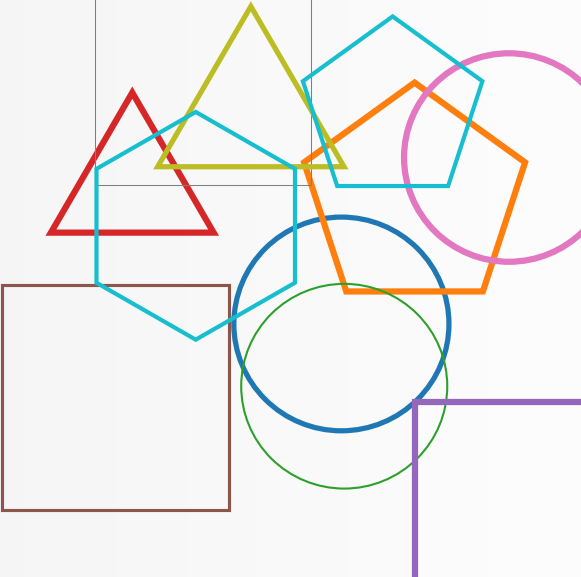[{"shape": "circle", "thickness": 2.5, "radius": 0.93, "center": [0.587, 0.438]}, {"shape": "pentagon", "thickness": 3, "radius": 1.0, "center": [0.713, 0.656]}, {"shape": "circle", "thickness": 1, "radius": 0.89, "center": [0.592, 0.33]}, {"shape": "triangle", "thickness": 3, "radius": 0.81, "center": [0.228, 0.677]}, {"shape": "square", "thickness": 3, "radius": 0.78, "center": [0.869, 0.148]}, {"shape": "square", "thickness": 1.5, "radius": 0.97, "center": [0.199, 0.311]}, {"shape": "circle", "thickness": 3, "radius": 0.9, "center": [0.876, 0.726]}, {"shape": "square", "thickness": 0.5, "radius": 0.93, "center": [0.349, 0.865]}, {"shape": "triangle", "thickness": 2.5, "radius": 0.93, "center": [0.432, 0.803]}, {"shape": "pentagon", "thickness": 2, "radius": 0.81, "center": [0.676, 0.808]}, {"shape": "hexagon", "thickness": 2, "radius": 0.99, "center": [0.337, 0.608]}]